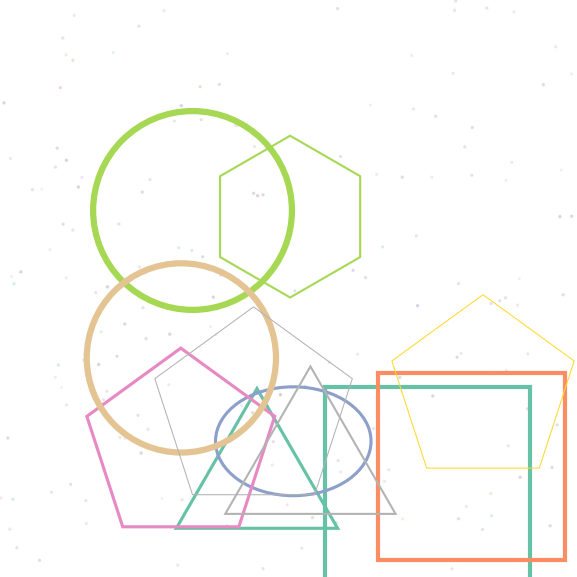[{"shape": "triangle", "thickness": 1.5, "radius": 0.81, "center": [0.445, 0.165]}, {"shape": "square", "thickness": 2, "radius": 0.88, "center": [0.74, 0.152]}, {"shape": "square", "thickness": 2, "radius": 0.81, "center": [0.817, 0.191]}, {"shape": "oval", "thickness": 1.5, "radius": 0.67, "center": [0.508, 0.235]}, {"shape": "pentagon", "thickness": 1.5, "radius": 0.86, "center": [0.313, 0.225]}, {"shape": "circle", "thickness": 3, "radius": 0.86, "center": [0.333, 0.635]}, {"shape": "hexagon", "thickness": 1, "radius": 0.7, "center": [0.502, 0.624]}, {"shape": "pentagon", "thickness": 0.5, "radius": 0.83, "center": [0.836, 0.323]}, {"shape": "circle", "thickness": 3, "radius": 0.82, "center": [0.314, 0.379]}, {"shape": "pentagon", "thickness": 0.5, "radius": 0.9, "center": [0.439, 0.288]}, {"shape": "triangle", "thickness": 1, "radius": 0.85, "center": [0.538, 0.194]}]